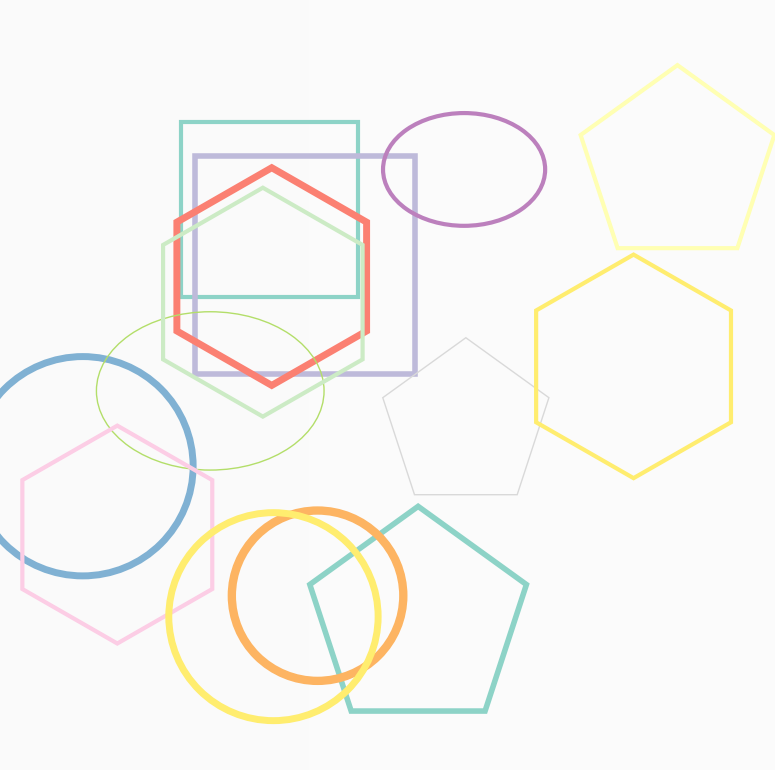[{"shape": "pentagon", "thickness": 2, "radius": 0.73, "center": [0.54, 0.195]}, {"shape": "square", "thickness": 1.5, "radius": 0.57, "center": [0.348, 0.728]}, {"shape": "pentagon", "thickness": 1.5, "radius": 0.66, "center": [0.874, 0.784]}, {"shape": "square", "thickness": 2, "radius": 0.71, "center": [0.393, 0.656]}, {"shape": "hexagon", "thickness": 2.5, "radius": 0.71, "center": [0.351, 0.641]}, {"shape": "circle", "thickness": 2.5, "radius": 0.71, "center": [0.107, 0.395]}, {"shape": "circle", "thickness": 3, "radius": 0.55, "center": [0.41, 0.226]}, {"shape": "oval", "thickness": 0.5, "radius": 0.73, "center": [0.271, 0.492]}, {"shape": "hexagon", "thickness": 1.5, "radius": 0.71, "center": [0.151, 0.306]}, {"shape": "pentagon", "thickness": 0.5, "radius": 0.56, "center": [0.601, 0.449]}, {"shape": "oval", "thickness": 1.5, "radius": 0.52, "center": [0.599, 0.78]}, {"shape": "hexagon", "thickness": 1.5, "radius": 0.74, "center": [0.339, 0.608]}, {"shape": "hexagon", "thickness": 1.5, "radius": 0.73, "center": [0.817, 0.524]}, {"shape": "circle", "thickness": 2.5, "radius": 0.68, "center": [0.353, 0.199]}]